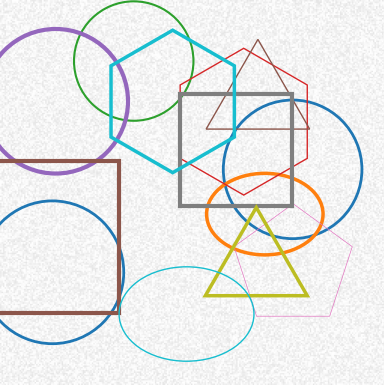[{"shape": "circle", "thickness": 2, "radius": 0.9, "center": [0.76, 0.56]}, {"shape": "circle", "thickness": 2, "radius": 0.93, "center": [0.136, 0.293]}, {"shape": "oval", "thickness": 2.5, "radius": 0.76, "center": [0.688, 0.444]}, {"shape": "circle", "thickness": 1.5, "radius": 0.78, "center": [0.347, 0.841]}, {"shape": "hexagon", "thickness": 1, "radius": 0.95, "center": [0.633, 0.684]}, {"shape": "circle", "thickness": 3, "radius": 0.94, "center": [0.145, 0.737]}, {"shape": "square", "thickness": 3, "radius": 0.99, "center": [0.111, 0.384]}, {"shape": "triangle", "thickness": 1, "radius": 0.78, "center": [0.67, 0.742]}, {"shape": "pentagon", "thickness": 0.5, "radius": 0.81, "center": [0.761, 0.309]}, {"shape": "square", "thickness": 3, "radius": 0.73, "center": [0.614, 0.61]}, {"shape": "triangle", "thickness": 2.5, "radius": 0.76, "center": [0.666, 0.308]}, {"shape": "hexagon", "thickness": 2.5, "radius": 0.92, "center": [0.449, 0.737]}, {"shape": "oval", "thickness": 1, "radius": 0.88, "center": [0.485, 0.184]}]